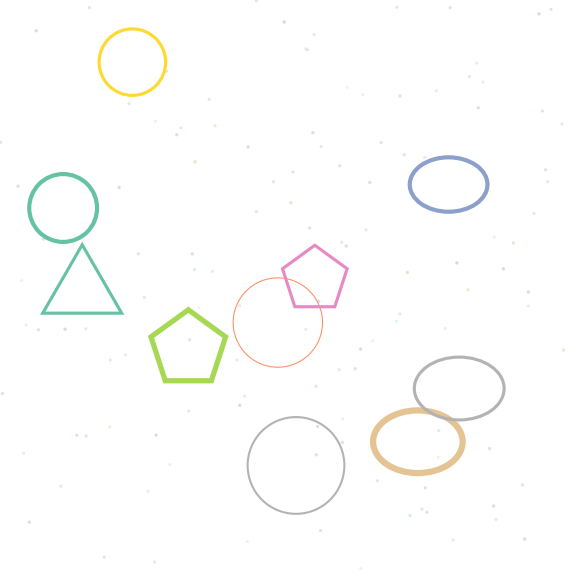[{"shape": "circle", "thickness": 2, "radius": 0.29, "center": [0.109, 0.639]}, {"shape": "triangle", "thickness": 1.5, "radius": 0.39, "center": [0.142, 0.496]}, {"shape": "circle", "thickness": 0.5, "radius": 0.39, "center": [0.481, 0.441]}, {"shape": "oval", "thickness": 2, "radius": 0.34, "center": [0.777, 0.68]}, {"shape": "pentagon", "thickness": 1.5, "radius": 0.29, "center": [0.545, 0.516]}, {"shape": "pentagon", "thickness": 2.5, "radius": 0.34, "center": [0.326, 0.395]}, {"shape": "circle", "thickness": 1.5, "radius": 0.29, "center": [0.229, 0.892]}, {"shape": "oval", "thickness": 3, "radius": 0.39, "center": [0.724, 0.234]}, {"shape": "oval", "thickness": 1.5, "radius": 0.39, "center": [0.795, 0.326]}, {"shape": "circle", "thickness": 1, "radius": 0.42, "center": [0.513, 0.193]}]